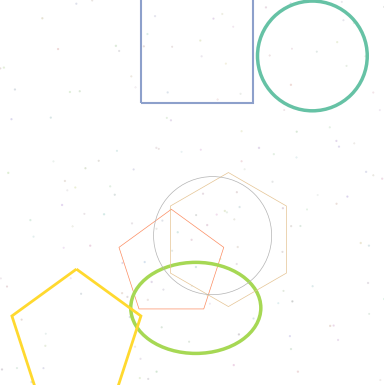[{"shape": "circle", "thickness": 2.5, "radius": 0.71, "center": [0.811, 0.855]}, {"shape": "pentagon", "thickness": 0.5, "radius": 0.72, "center": [0.445, 0.313]}, {"shape": "square", "thickness": 1.5, "radius": 0.73, "center": [0.512, 0.877]}, {"shape": "oval", "thickness": 2.5, "radius": 0.84, "center": [0.509, 0.2]}, {"shape": "pentagon", "thickness": 2, "radius": 0.88, "center": [0.198, 0.125]}, {"shape": "hexagon", "thickness": 0.5, "radius": 0.87, "center": [0.593, 0.378]}, {"shape": "circle", "thickness": 0.5, "radius": 0.77, "center": [0.552, 0.388]}]